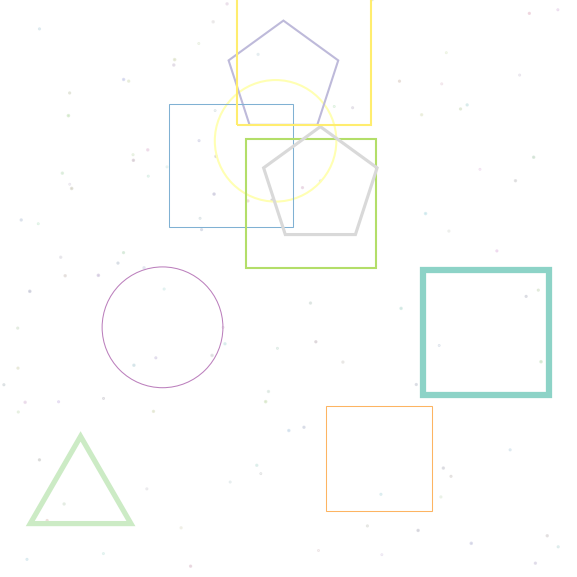[{"shape": "square", "thickness": 3, "radius": 0.54, "center": [0.841, 0.423]}, {"shape": "circle", "thickness": 1, "radius": 0.53, "center": [0.477, 0.755]}, {"shape": "pentagon", "thickness": 1, "radius": 0.5, "center": [0.491, 0.864]}, {"shape": "square", "thickness": 0.5, "radius": 0.53, "center": [0.4, 0.713]}, {"shape": "square", "thickness": 0.5, "radius": 0.46, "center": [0.656, 0.205]}, {"shape": "square", "thickness": 1, "radius": 0.56, "center": [0.538, 0.647]}, {"shape": "pentagon", "thickness": 1.5, "radius": 0.52, "center": [0.555, 0.677]}, {"shape": "circle", "thickness": 0.5, "radius": 0.52, "center": [0.281, 0.432]}, {"shape": "triangle", "thickness": 2.5, "radius": 0.5, "center": [0.14, 0.143]}, {"shape": "square", "thickness": 1, "radius": 0.58, "center": [0.526, 0.899]}]